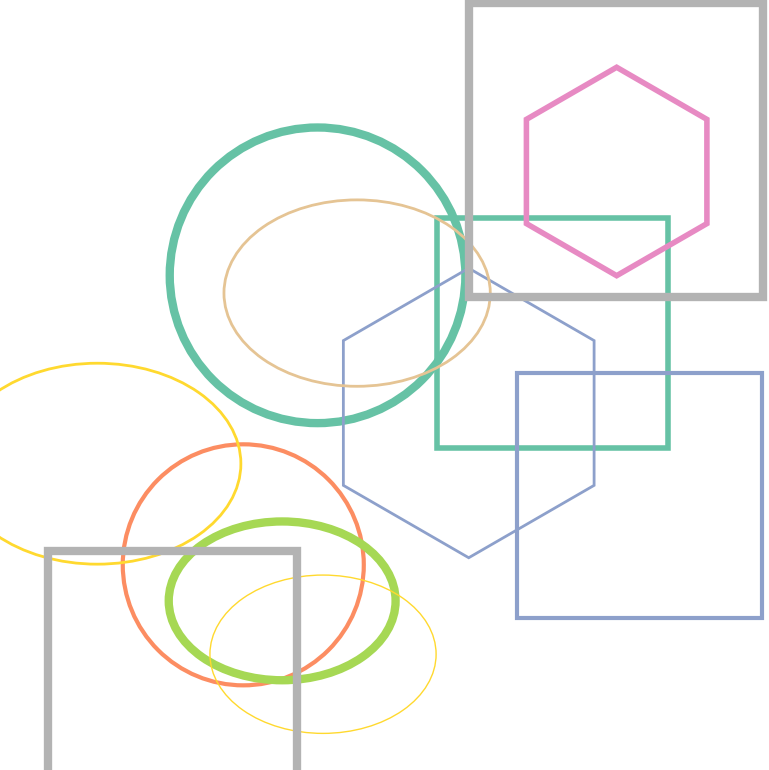[{"shape": "circle", "thickness": 3, "radius": 0.96, "center": [0.412, 0.642]}, {"shape": "square", "thickness": 2, "radius": 0.75, "center": [0.718, 0.568]}, {"shape": "circle", "thickness": 1.5, "radius": 0.78, "center": [0.316, 0.266]}, {"shape": "square", "thickness": 1.5, "radius": 0.8, "center": [0.831, 0.357]}, {"shape": "hexagon", "thickness": 1, "radius": 0.94, "center": [0.609, 0.464]}, {"shape": "hexagon", "thickness": 2, "radius": 0.68, "center": [0.801, 0.777]}, {"shape": "oval", "thickness": 3, "radius": 0.74, "center": [0.366, 0.22]}, {"shape": "oval", "thickness": 1, "radius": 0.93, "center": [0.126, 0.398]}, {"shape": "oval", "thickness": 0.5, "radius": 0.73, "center": [0.42, 0.15]}, {"shape": "oval", "thickness": 1, "radius": 0.86, "center": [0.464, 0.619]}, {"shape": "square", "thickness": 3, "radius": 0.81, "center": [0.224, 0.122]}, {"shape": "square", "thickness": 3, "radius": 0.95, "center": [0.8, 0.805]}]